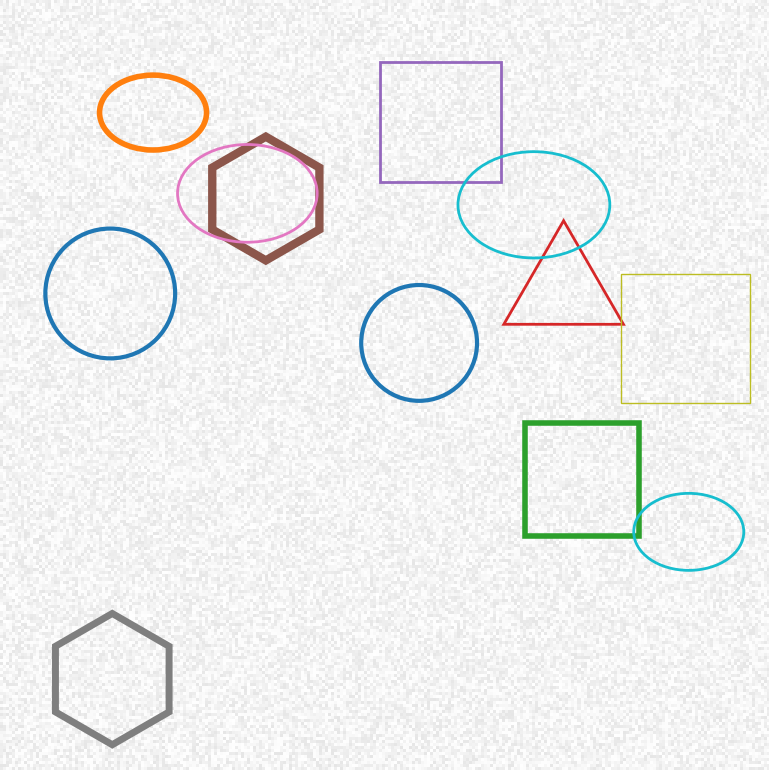[{"shape": "circle", "thickness": 1.5, "radius": 0.42, "center": [0.143, 0.619]}, {"shape": "circle", "thickness": 1.5, "radius": 0.38, "center": [0.544, 0.555]}, {"shape": "oval", "thickness": 2, "radius": 0.35, "center": [0.199, 0.854]}, {"shape": "square", "thickness": 2, "radius": 0.37, "center": [0.756, 0.377]}, {"shape": "triangle", "thickness": 1, "radius": 0.45, "center": [0.732, 0.624]}, {"shape": "square", "thickness": 1, "radius": 0.39, "center": [0.572, 0.842]}, {"shape": "hexagon", "thickness": 3, "radius": 0.4, "center": [0.345, 0.742]}, {"shape": "oval", "thickness": 1, "radius": 0.45, "center": [0.321, 0.749]}, {"shape": "hexagon", "thickness": 2.5, "radius": 0.43, "center": [0.146, 0.118]}, {"shape": "square", "thickness": 0.5, "radius": 0.42, "center": [0.89, 0.56]}, {"shape": "oval", "thickness": 1, "radius": 0.49, "center": [0.693, 0.734]}, {"shape": "oval", "thickness": 1, "radius": 0.36, "center": [0.894, 0.309]}]